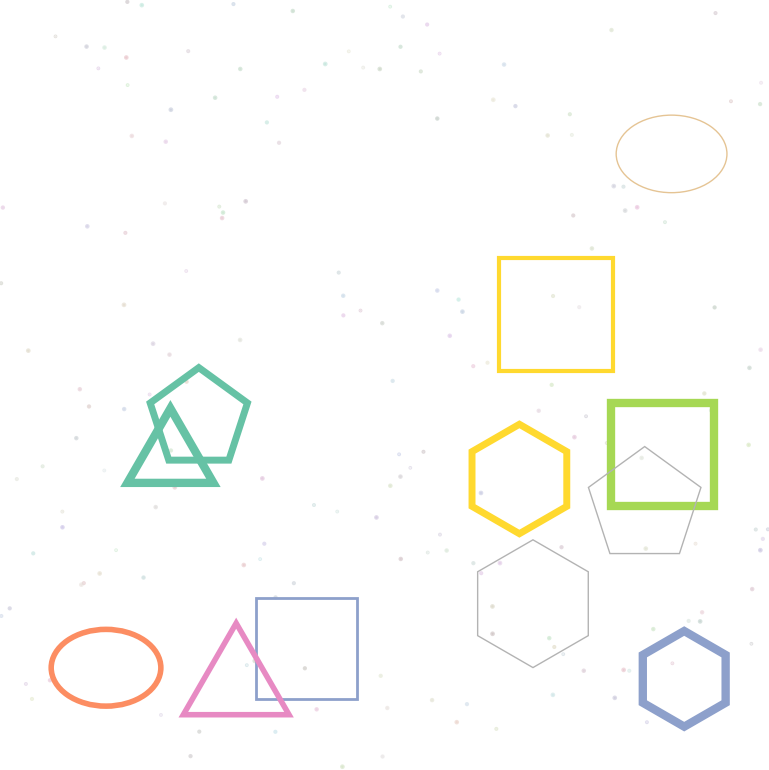[{"shape": "triangle", "thickness": 3, "radius": 0.32, "center": [0.221, 0.405]}, {"shape": "pentagon", "thickness": 2.5, "radius": 0.33, "center": [0.258, 0.456]}, {"shape": "oval", "thickness": 2, "radius": 0.36, "center": [0.138, 0.133]}, {"shape": "hexagon", "thickness": 3, "radius": 0.31, "center": [0.889, 0.118]}, {"shape": "square", "thickness": 1, "radius": 0.33, "center": [0.398, 0.157]}, {"shape": "triangle", "thickness": 2, "radius": 0.4, "center": [0.307, 0.111]}, {"shape": "square", "thickness": 3, "radius": 0.33, "center": [0.86, 0.41]}, {"shape": "hexagon", "thickness": 2.5, "radius": 0.36, "center": [0.675, 0.378]}, {"shape": "square", "thickness": 1.5, "radius": 0.37, "center": [0.722, 0.591]}, {"shape": "oval", "thickness": 0.5, "radius": 0.36, "center": [0.872, 0.8]}, {"shape": "pentagon", "thickness": 0.5, "radius": 0.38, "center": [0.837, 0.343]}, {"shape": "hexagon", "thickness": 0.5, "radius": 0.41, "center": [0.692, 0.216]}]